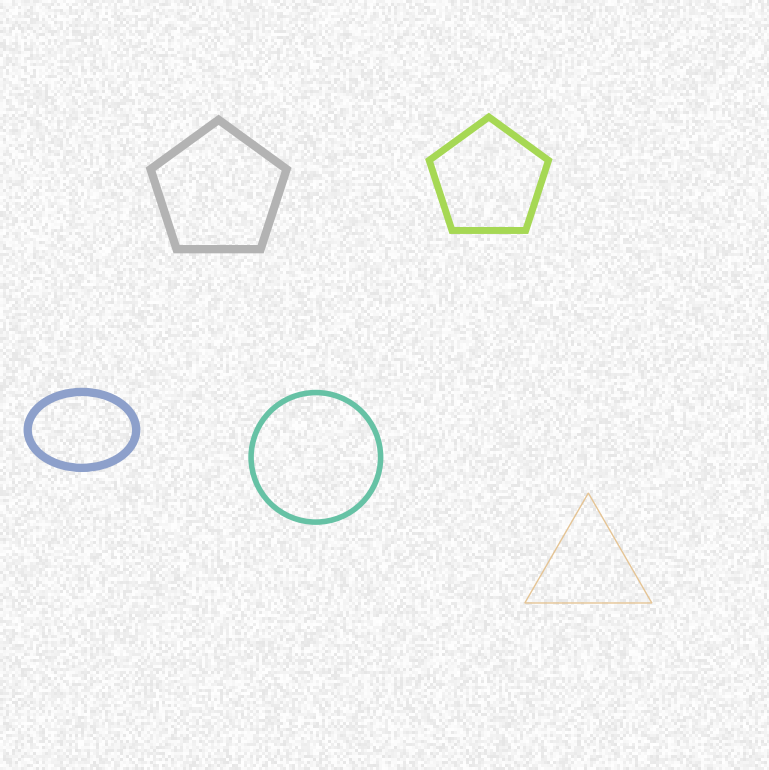[{"shape": "circle", "thickness": 2, "radius": 0.42, "center": [0.41, 0.406]}, {"shape": "oval", "thickness": 3, "radius": 0.35, "center": [0.106, 0.442]}, {"shape": "pentagon", "thickness": 2.5, "radius": 0.41, "center": [0.635, 0.767]}, {"shape": "triangle", "thickness": 0.5, "radius": 0.48, "center": [0.764, 0.265]}, {"shape": "pentagon", "thickness": 3, "radius": 0.46, "center": [0.284, 0.752]}]